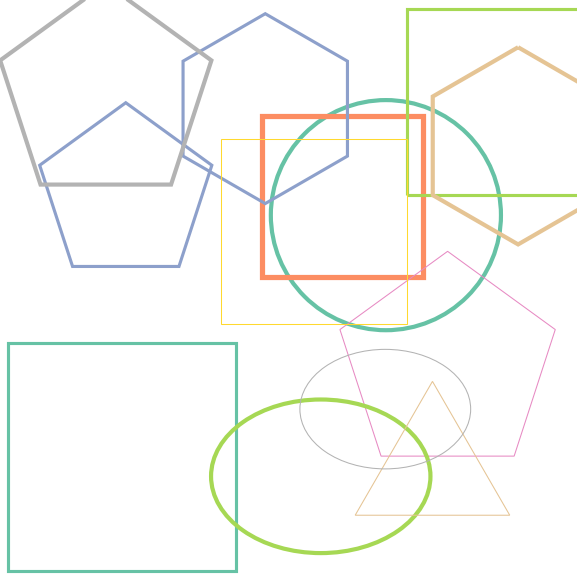[{"shape": "square", "thickness": 1.5, "radius": 0.99, "center": [0.212, 0.208]}, {"shape": "circle", "thickness": 2, "radius": 1.0, "center": [0.668, 0.627]}, {"shape": "square", "thickness": 2.5, "radius": 0.7, "center": [0.593, 0.659]}, {"shape": "hexagon", "thickness": 1.5, "radius": 0.82, "center": [0.459, 0.811]}, {"shape": "pentagon", "thickness": 1.5, "radius": 0.78, "center": [0.218, 0.665]}, {"shape": "pentagon", "thickness": 0.5, "radius": 0.98, "center": [0.775, 0.368]}, {"shape": "square", "thickness": 1.5, "radius": 0.81, "center": [0.867, 0.823]}, {"shape": "oval", "thickness": 2, "radius": 0.95, "center": [0.555, 0.174]}, {"shape": "square", "thickness": 0.5, "radius": 0.8, "center": [0.544, 0.598]}, {"shape": "hexagon", "thickness": 2, "radius": 0.85, "center": [0.897, 0.747]}, {"shape": "triangle", "thickness": 0.5, "radius": 0.77, "center": [0.749, 0.184]}, {"shape": "pentagon", "thickness": 2, "radius": 0.96, "center": [0.183, 0.835]}, {"shape": "oval", "thickness": 0.5, "radius": 0.74, "center": [0.667, 0.291]}]